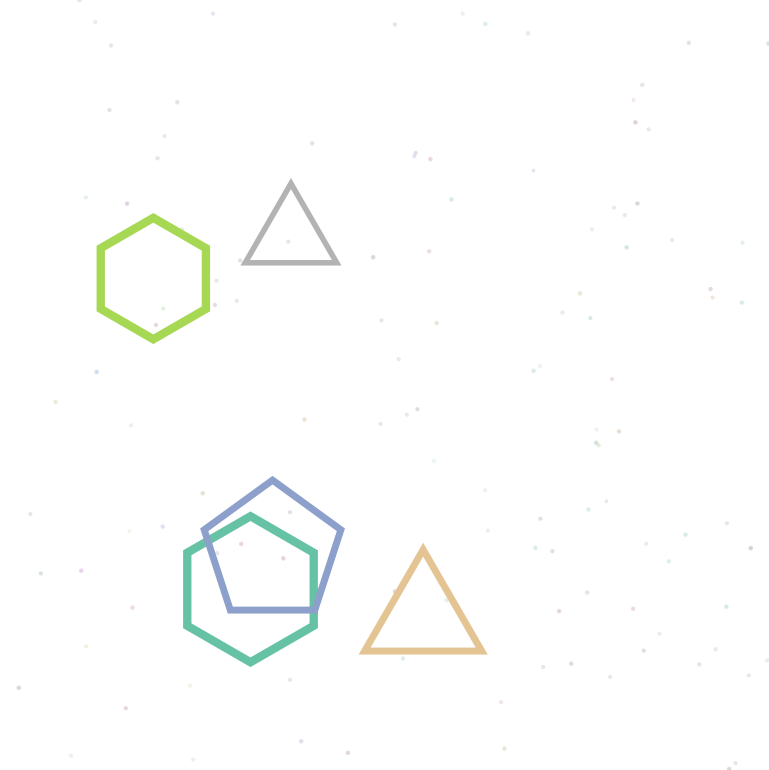[{"shape": "hexagon", "thickness": 3, "radius": 0.47, "center": [0.325, 0.235]}, {"shape": "pentagon", "thickness": 2.5, "radius": 0.47, "center": [0.354, 0.283]}, {"shape": "hexagon", "thickness": 3, "radius": 0.39, "center": [0.199, 0.638]}, {"shape": "triangle", "thickness": 2.5, "radius": 0.44, "center": [0.55, 0.198]}, {"shape": "triangle", "thickness": 2, "radius": 0.34, "center": [0.378, 0.693]}]